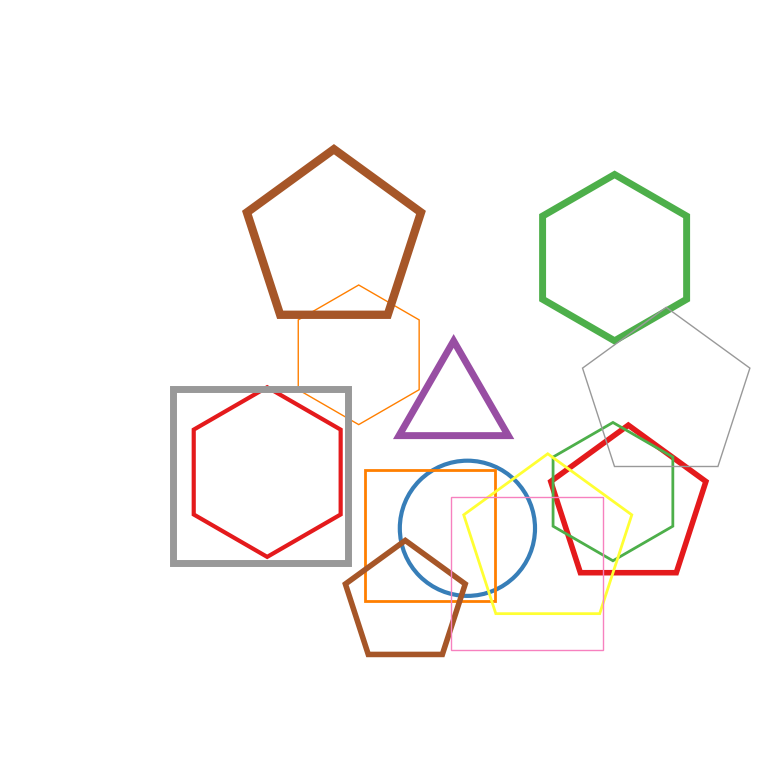[{"shape": "pentagon", "thickness": 2, "radius": 0.53, "center": [0.816, 0.342]}, {"shape": "hexagon", "thickness": 1.5, "radius": 0.55, "center": [0.347, 0.387]}, {"shape": "circle", "thickness": 1.5, "radius": 0.44, "center": [0.607, 0.314]}, {"shape": "hexagon", "thickness": 1, "radius": 0.45, "center": [0.796, 0.362]}, {"shape": "hexagon", "thickness": 2.5, "radius": 0.54, "center": [0.798, 0.665]}, {"shape": "triangle", "thickness": 2.5, "radius": 0.41, "center": [0.589, 0.475]}, {"shape": "square", "thickness": 1, "radius": 0.42, "center": [0.558, 0.304]}, {"shape": "hexagon", "thickness": 0.5, "radius": 0.45, "center": [0.466, 0.539]}, {"shape": "pentagon", "thickness": 1, "radius": 0.57, "center": [0.711, 0.296]}, {"shape": "pentagon", "thickness": 2, "radius": 0.41, "center": [0.526, 0.216]}, {"shape": "pentagon", "thickness": 3, "radius": 0.59, "center": [0.434, 0.687]}, {"shape": "square", "thickness": 0.5, "radius": 0.5, "center": [0.684, 0.256]}, {"shape": "square", "thickness": 2.5, "radius": 0.57, "center": [0.338, 0.382]}, {"shape": "pentagon", "thickness": 0.5, "radius": 0.57, "center": [0.865, 0.487]}]